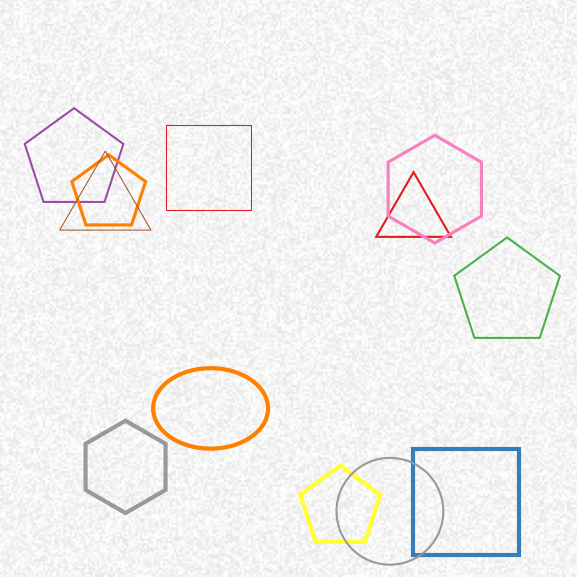[{"shape": "square", "thickness": 0.5, "radius": 0.37, "center": [0.361, 0.709]}, {"shape": "triangle", "thickness": 1, "radius": 0.37, "center": [0.716, 0.626]}, {"shape": "square", "thickness": 2, "radius": 0.46, "center": [0.807, 0.129]}, {"shape": "pentagon", "thickness": 1, "radius": 0.48, "center": [0.878, 0.492]}, {"shape": "pentagon", "thickness": 1, "radius": 0.45, "center": [0.128, 0.722]}, {"shape": "oval", "thickness": 2, "radius": 0.5, "center": [0.365, 0.292]}, {"shape": "pentagon", "thickness": 1.5, "radius": 0.34, "center": [0.188, 0.664]}, {"shape": "pentagon", "thickness": 2, "radius": 0.36, "center": [0.589, 0.12]}, {"shape": "triangle", "thickness": 0.5, "radius": 0.46, "center": [0.182, 0.646]}, {"shape": "hexagon", "thickness": 1.5, "radius": 0.47, "center": [0.753, 0.672]}, {"shape": "circle", "thickness": 1, "radius": 0.46, "center": [0.675, 0.114]}, {"shape": "hexagon", "thickness": 2, "radius": 0.4, "center": [0.217, 0.191]}]